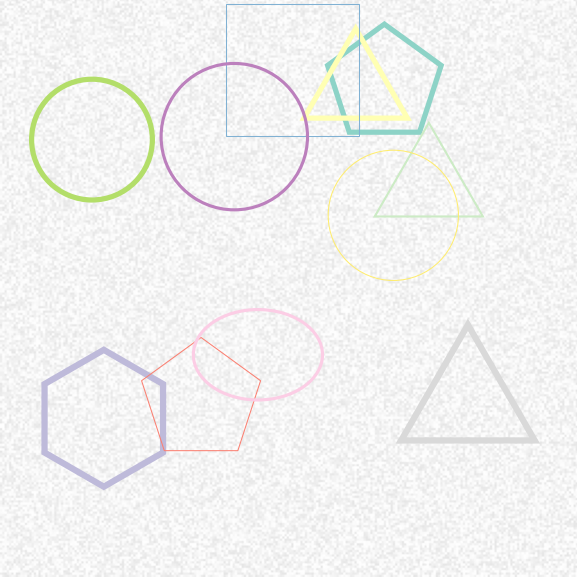[{"shape": "pentagon", "thickness": 2.5, "radius": 0.52, "center": [0.666, 0.854]}, {"shape": "triangle", "thickness": 2.5, "radius": 0.52, "center": [0.616, 0.846]}, {"shape": "hexagon", "thickness": 3, "radius": 0.59, "center": [0.18, 0.275]}, {"shape": "pentagon", "thickness": 0.5, "radius": 0.54, "center": [0.348, 0.306]}, {"shape": "square", "thickness": 0.5, "radius": 0.57, "center": [0.506, 0.878]}, {"shape": "circle", "thickness": 2.5, "radius": 0.52, "center": [0.159, 0.757]}, {"shape": "oval", "thickness": 1.5, "radius": 0.56, "center": [0.447, 0.385]}, {"shape": "triangle", "thickness": 3, "radius": 0.67, "center": [0.81, 0.303]}, {"shape": "circle", "thickness": 1.5, "radius": 0.63, "center": [0.406, 0.763]}, {"shape": "triangle", "thickness": 1, "radius": 0.54, "center": [0.743, 0.678]}, {"shape": "circle", "thickness": 0.5, "radius": 0.56, "center": [0.681, 0.626]}]